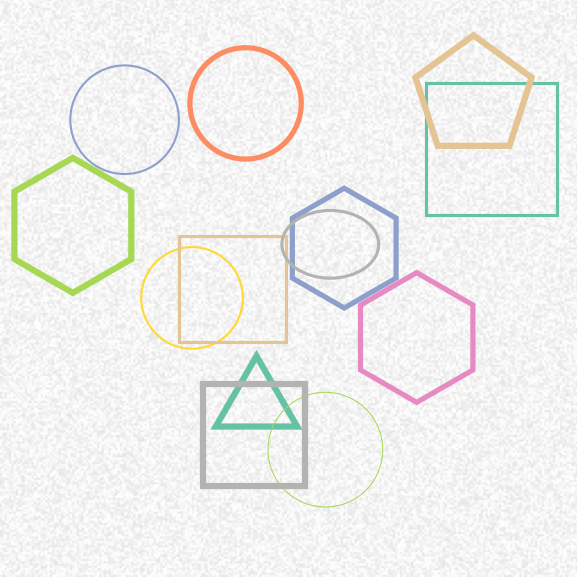[{"shape": "triangle", "thickness": 3, "radius": 0.41, "center": [0.444, 0.301]}, {"shape": "square", "thickness": 1.5, "radius": 0.57, "center": [0.851, 0.741]}, {"shape": "circle", "thickness": 2.5, "radius": 0.48, "center": [0.425, 0.82]}, {"shape": "hexagon", "thickness": 2.5, "radius": 0.52, "center": [0.596, 0.57]}, {"shape": "circle", "thickness": 1, "radius": 0.47, "center": [0.216, 0.792]}, {"shape": "hexagon", "thickness": 2.5, "radius": 0.56, "center": [0.722, 0.415]}, {"shape": "circle", "thickness": 0.5, "radius": 0.5, "center": [0.563, 0.22]}, {"shape": "hexagon", "thickness": 3, "radius": 0.58, "center": [0.126, 0.609]}, {"shape": "circle", "thickness": 1, "radius": 0.44, "center": [0.333, 0.483]}, {"shape": "pentagon", "thickness": 3, "radius": 0.53, "center": [0.82, 0.832]}, {"shape": "square", "thickness": 1.5, "radius": 0.46, "center": [0.403, 0.498]}, {"shape": "oval", "thickness": 1.5, "radius": 0.42, "center": [0.572, 0.576]}, {"shape": "square", "thickness": 3, "radius": 0.44, "center": [0.44, 0.246]}]